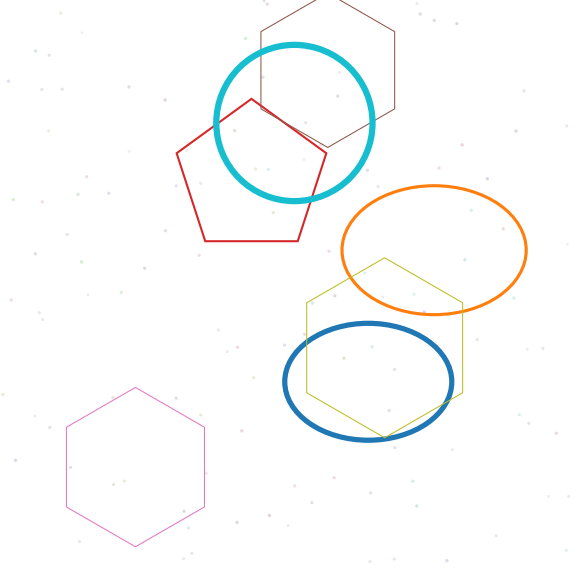[{"shape": "oval", "thickness": 2.5, "radius": 0.72, "center": [0.638, 0.338]}, {"shape": "oval", "thickness": 1.5, "radius": 0.8, "center": [0.752, 0.566]}, {"shape": "pentagon", "thickness": 1, "radius": 0.68, "center": [0.435, 0.692]}, {"shape": "hexagon", "thickness": 0.5, "radius": 0.67, "center": [0.568, 0.878]}, {"shape": "hexagon", "thickness": 0.5, "radius": 0.69, "center": [0.235, 0.19]}, {"shape": "hexagon", "thickness": 0.5, "radius": 0.78, "center": [0.666, 0.397]}, {"shape": "circle", "thickness": 3, "radius": 0.68, "center": [0.51, 0.786]}]